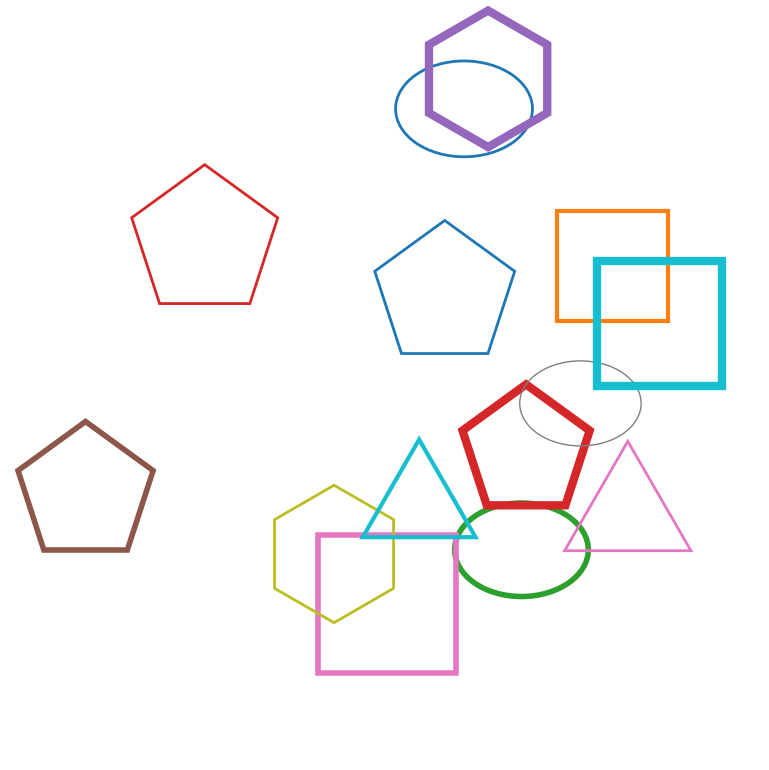[{"shape": "pentagon", "thickness": 1, "radius": 0.48, "center": [0.578, 0.618]}, {"shape": "oval", "thickness": 1, "radius": 0.44, "center": [0.603, 0.859]}, {"shape": "square", "thickness": 1.5, "radius": 0.36, "center": [0.796, 0.655]}, {"shape": "oval", "thickness": 2, "radius": 0.43, "center": [0.677, 0.286]}, {"shape": "pentagon", "thickness": 3, "radius": 0.43, "center": [0.683, 0.414]}, {"shape": "pentagon", "thickness": 1, "radius": 0.5, "center": [0.266, 0.686]}, {"shape": "hexagon", "thickness": 3, "radius": 0.44, "center": [0.634, 0.898]}, {"shape": "pentagon", "thickness": 2, "radius": 0.46, "center": [0.111, 0.36]}, {"shape": "triangle", "thickness": 1, "radius": 0.47, "center": [0.815, 0.332]}, {"shape": "square", "thickness": 2, "radius": 0.45, "center": [0.503, 0.215]}, {"shape": "oval", "thickness": 0.5, "radius": 0.39, "center": [0.754, 0.476]}, {"shape": "hexagon", "thickness": 1, "radius": 0.45, "center": [0.434, 0.281]}, {"shape": "triangle", "thickness": 1.5, "radius": 0.42, "center": [0.544, 0.345]}, {"shape": "square", "thickness": 3, "radius": 0.41, "center": [0.856, 0.58]}]